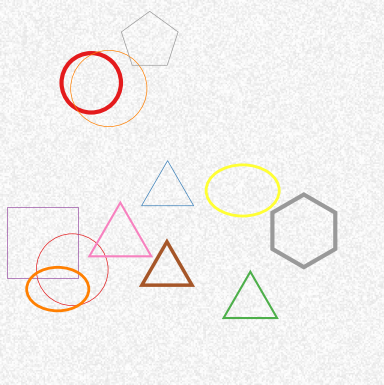[{"shape": "circle", "thickness": 3, "radius": 0.39, "center": [0.237, 0.785]}, {"shape": "circle", "thickness": 0.5, "radius": 0.47, "center": [0.188, 0.3]}, {"shape": "triangle", "thickness": 0.5, "radius": 0.39, "center": [0.435, 0.505]}, {"shape": "triangle", "thickness": 1.5, "radius": 0.4, "center": [0.65, 0.214]}, {"shape": "square", "thickness": 0.5, "radius": 0.46, "center": [0.11, 0.37]}, {"shape": "circle", "thickness": 0.5, "radius": 0.5, "center": [0.283, 0.77]}, {"shape": "oval", "thickness": 2, "radius": 0.4, "center": [0.15, 0.249]}, {"shape": "oval", "thickness": 2, "radius": 0.47, "center": [0.63, 0.505]}, {"shape": "triangle", "thickness": 2.5, "radius": 0.38, "center": [0.434, 0.297]}, {"shape": "triangle", "thickness": 1.5, "radius": 0.46, "center": [0.313, 0.381]}, {"shape": "hexagon", "thickness": 3, "radius": 0.47, "center": [0.789, 0.4]}, {"shape": "pentagon", "thickness": 0.5, "radius": 0.39, "center": [0.389, 0.893]}]